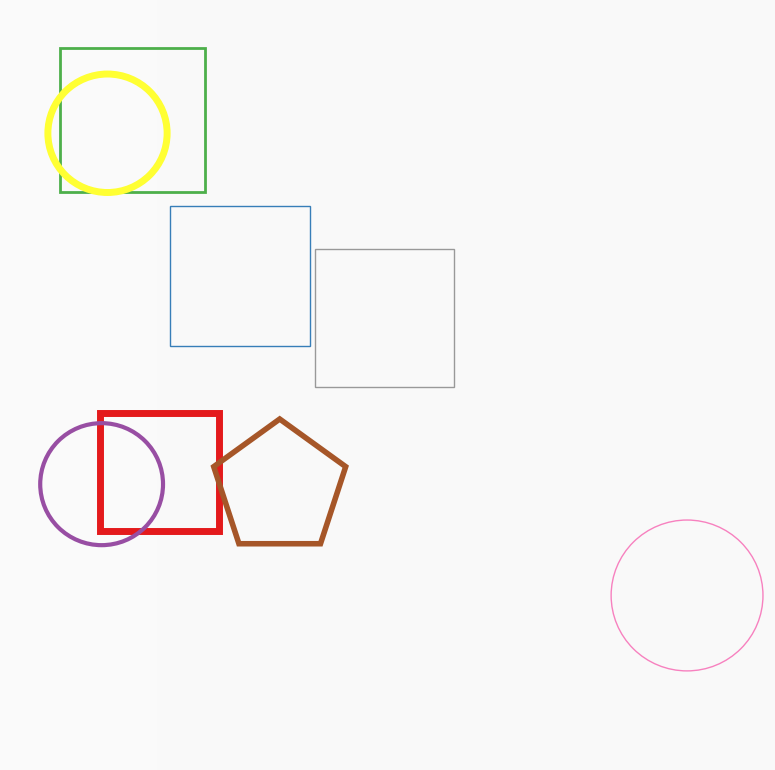[{"shape": "square", "thickness": 2.5, "radius": 0.38, "center": [0.206, 0.387]}, {"shape": "square", "thickness": 0.5, "radius": 0.45, "center": [0.31, 0.641]}, {"shape": "square", "thickness": 1, "radius": 0.47, "center": [0.171, 0.844]}, {"shape": "circle", "thickness": 1.5, "radius": 0.4, "center": [0.131, 0.371]}, {"shape": "circle", "thickness": 2.5, "radius": 0.38, "center": [0.139, 0.827]}, {"shape": "pentagon", "thickness": 2, "radius": 0.45, "center": [0.361, 0.366]}, {"shape": "circle", "thickness": 0.5, "radius": 0.49, "center": [0.887, 0.227]}, {"shape": "square", "thickness": 0.5, "radius": 0.45, "center": [0.496, 0.587]}]